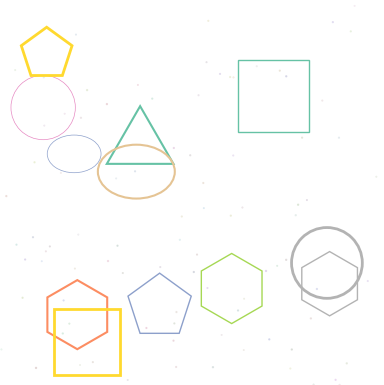[{"shape": "triangle", "thickness": 1.5, "radius": 0.5, "center": [0.364, 0.624]}, {"shape": "square", "thickness": 1, "radius": 0.46, "center": [0.71, 0.751]}, {"shape": "hexagon", "thickness": 1.5, "radius": 0.45, "center": [0.201, 0.183]}, {"shape": "oval", "thickness": 0.5, "radius": 0.35, "center": [0.193, 0.6]}, {"shape": "pentagon", "thickness": 1, "radius": 0.43, "center": [0.415, 0.204]}, {"shape": "circle", "thickness": 0.5, "radius": 0.42, "center": [0.112, 0.721]}, {"shape": "hexagon", "thickness": 1, "radius": 0.46, "center": [0.602, 0.251]}, {"shape": "square", "thickness": 2, "radius": 0.43, "center": [0.226, 0.111]}, {"shape": "pentagon", "thickness": 2, "radius": 0.35, "center": [0.121, 0.86]}, {"shape": "oval", "thickness": 1.5, "radius": 0.5, "center": [0.354, 0.554]}, {"shape": "circle", "thickness": 2, "radius": 0.46, "center": [0.849, 0.317]}, {"shape": "hexagon", "thickness": 1, "radius": 0.42, "center": [0.856, 0.263]}]